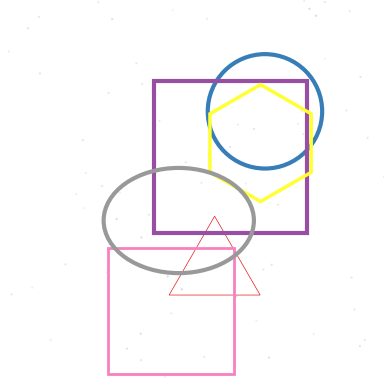[{"shape": "triangle", "thickness": 0.5, "radius": 0.68, "center": [0.557, 0.302]}, {"shape": "circle", "thickness": 3, "radius": 0.74, "center": [0.688, 0.711]}, {"shape": "square", "thickness": 3, "radius": 0.99, "center": [0.599, 0.592]}, {"shape": "hexagon", "thickness": 2.5, "radius": 0.76, "center": [0.677, 0.628]}, {"shape": "square", "thickness": 2, "radius": 0.82, "center": [0.444, 0.192]}, {"shape": "oval", "thickness": 3, "radius": 0.98, "center": [0.464, 0.427]}]